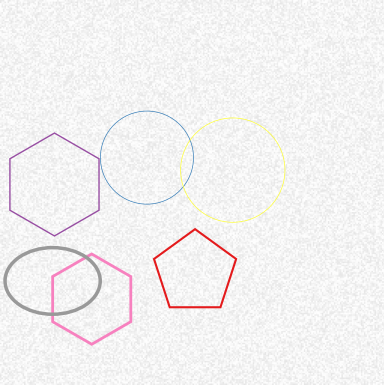[{"shape": "pentagon", "thickness": 1.5, "radius": 0.56, "center": [0.507, 0.293]}, {"shape": "circle", "thickness": 0.5, "radius": 0.6, "center": [0.382, 0.591]}, {"shape": "hexagon", "thickness": 1, "radius": 0.67, "center": [0.141, 0.521]}, {"shape": "circle", "thickness": 0.5, "radius": 0.68, "center": [0.605, 0.558]}, {"shape": "hexagon", "thickness": 2, "radius": 0.59, "center": [0.238, 0.223]}, {"shape": "oval", "thickness": 2.5, "radius": 0.62, "center": [0.137, 0.27]}]